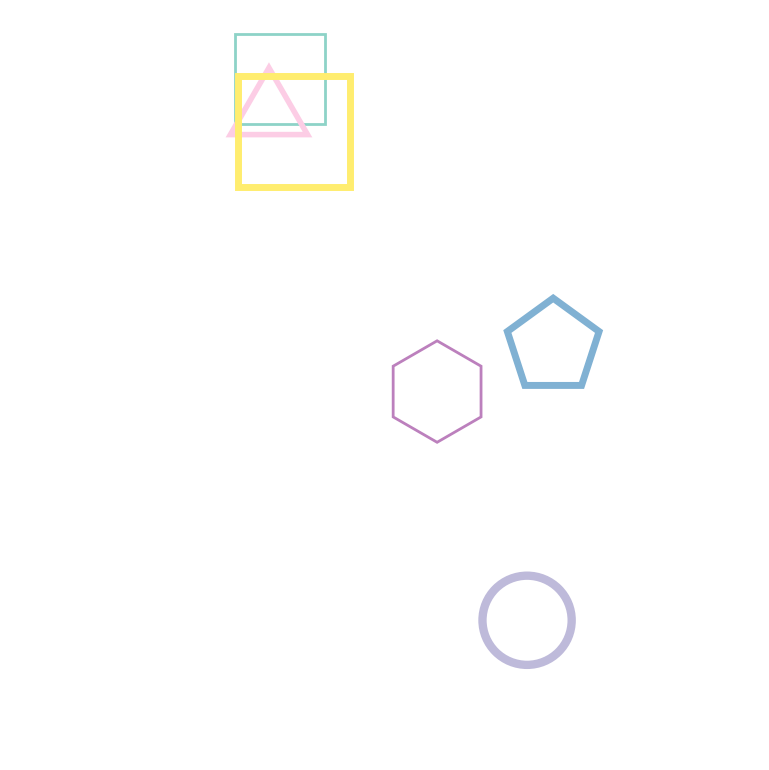[{"shape": "square", "thickness": 1, "radius": 0.29, "center": [0.364, 0.897]}, {"shape": "circle", "thickness": 3, "radius": 0.29, "center": [0.685, 0.194]}, {"shape": "pentagon", "thickness": 2.5, "radius": 0.31, "center": [0.718, 0.55]}, {"shape": "triangle", "thickness": 2, "radius": 0.29, "center": [0.349, 0.854]}, {"shape": "hexagon", "thickness": 1, "radius": 0.33, "center": [0.568, 0.491]}, {"shape": "square", "thickness": 2.5, "radius": 0.36, "center": [0.382, 0.829]}]